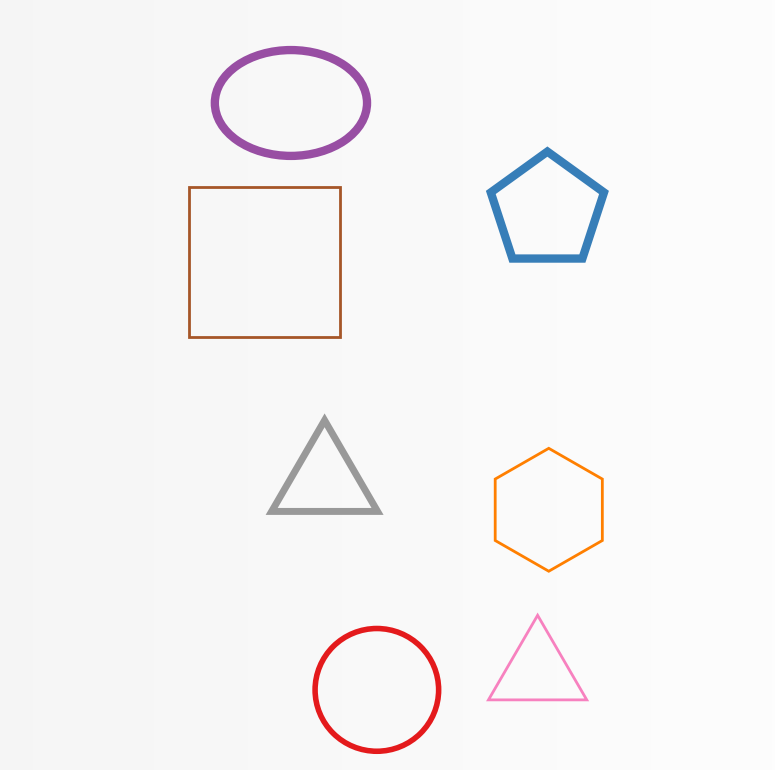[{"shape": "circle", "thickness": 2, "radius": 0.4, "center": [0.486, 0.104]}, {"shape": "pentagon", "thickness": 3, "radius": 0.38, "center": [0.706, 0.726]}, {"shape": "oval", "thickness": 3, "radius": 0.49, "center": [0.375, 0.866]}, {"shape": "hexagon", "thickness": 1, "radius": 0.4, "center": [0.708, 0.338]}, {"shape": "square", "thickness": 1, "radius": 0.49, "center": [0.341, 0.66]}, {"shape": "triangle", "thickness": 1, "radius": 0.37, "center": [0.694, 0.128]}, {"shape": "triangle", "thickness": 2.5, "radius": 0.39, "center": [0.419, 0.375]}]